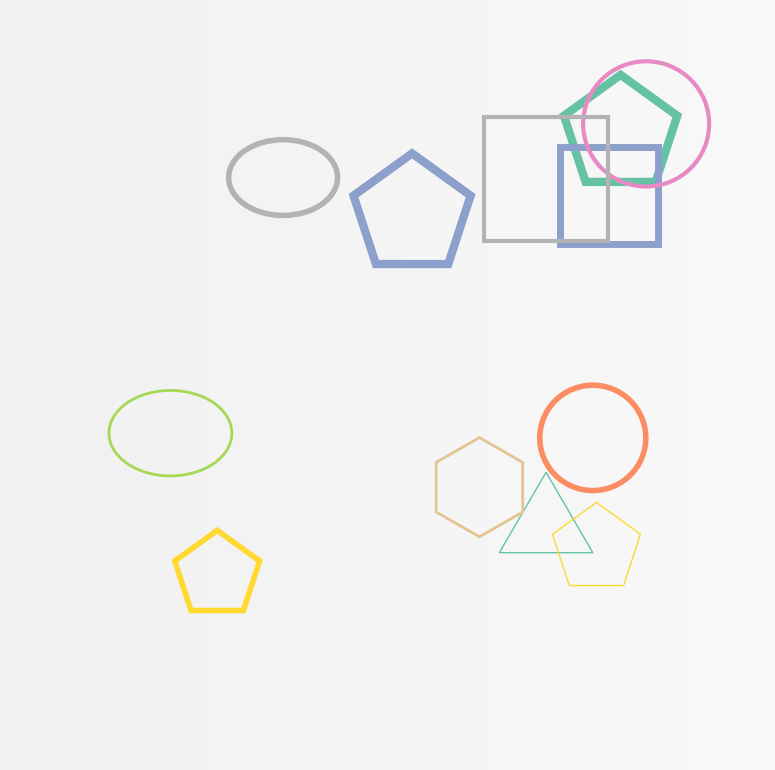[{"shape": "triangle", "thickness": 0.5, "radius": 0.35, "center": [0.705, 0.317]}, {"shape": "pentagon", "thickness": 3, "radius": 0.38, "center": [0.801, 0.826]}, {"shape": "circle", "thickness": 2, "radius": 0.34, "center": [0.765, 0.431]}, {"shape": "square", "thickness": 2.5, "radius": 0.31, "center": [0.786, 0.746]}, {"shape": "pentagon", "thickness": 3, "radius": 0.4, "center": [0.532, 0.721]}, {"shape": "circle", "thickness": 1.5, "radius": 0.41, "center": [0.834, 0.839]}, {"shape": "oval", "thickness": 1, "radius": 0.4, "center": [0.22, 0.437]}, {"shape": "pentagon", "thickness": 0.5, "radius": 0.3, "center": [0.77, 0.288]}, {"shape": "pentagon", "thickness": 2, "radius": 0.29, "center": [0.28, 0.254]}, {"shape": "hexagon", "thickness": 1, "radius": 0.32, "center": [0.619, 0.367]}, {"shape": "square", "thickness": 1.5, "radius": 0.4, "center": [0.704, 0.768]}, {"shape": "oval", "thickness": 2, "radius": 0.35, "center": [0.365, 0.769]}]